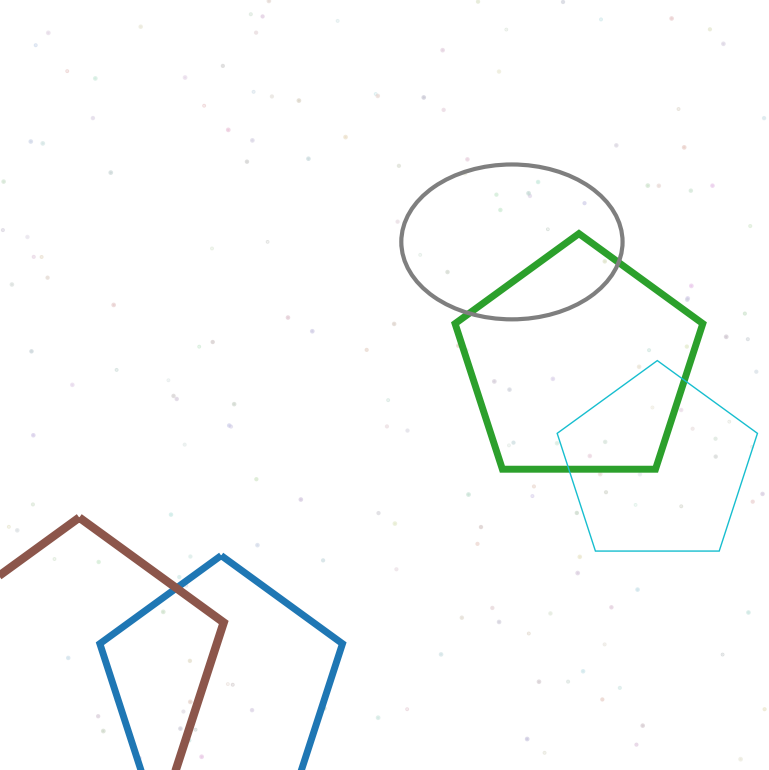[{"shape": "pentagon", "thickness": 2.5, "radius": 0.83, "center": [0.287, 0.113]}, {"shape": "pentagon", "thickness": 2.5, "radius": 0.85, "center": [0.752, 0.527]}, {"shape": "pentagon", "thickness": 3, "radius": 0.99, "center": [0.103, 0.131]}, {"shape": "oval", "thickness": 1.5, "radius": 0.72, "center": [0.665, 0.686]}, {"shape": "pentagon", "thickness": 0.5, "radius": 0.68, "center": [0.854, 0.395]}]